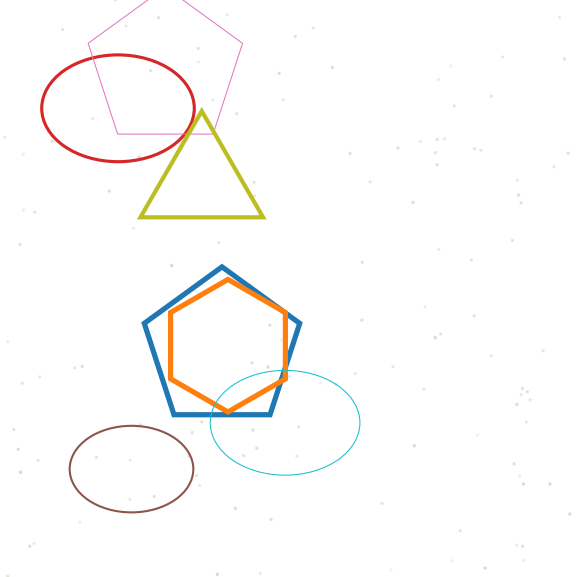[{"shape": "pentagon", "thickness": 2.5, "radius": 0.71, "center": [0.384, 0.395]}, {"shape": "hexagon", "thickness": 2.5, "radius": 0.57, "center": [0.395, 0.401]}, {"shape": "oval", "thickness": 1.5, "radius": 0.66, "center": [0.204, 0.812]}, {"shape": "oval", "thickness": 1, "radius": 0.54, "center": [0.228, 0.187]}, {"shape": "pentagon", "thickness": 0.5, "radius": 0.7, "center": [0.286, 0.881]}, {"shape": "triangle", "thickness": 2, "radius": 0.61, "center": [0.349, 0.684]}, {"shape": "oval", "thickness": 0.5, "radius": 0.65, "center": [0.494, 0.267]}]